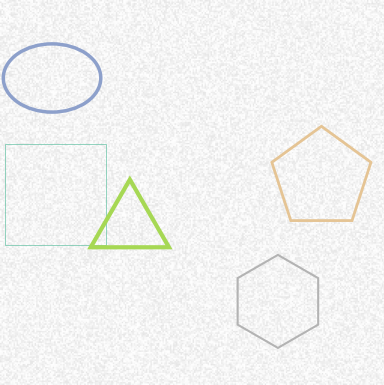[{"shape": "square", "thickness": 0.5, "radius": 0.65, "center": [0.145, 0.496]}, {"shape": "oval", "thickness": 2.5, "radius": 0.63, "center": [0.135, 0.797]}, {"shape": "triangle", "thickness": 3, "radius": 0.59, "center": [0.337, 0.416]}, {"shape": "pentagon", "thickness": 2, "radius": 0.68, "center": [0.835, 0.537]}, {"shape": "hexagon", "thickness": 1.5, "radius": 0.6, "center": [0.722, 0.217]}]